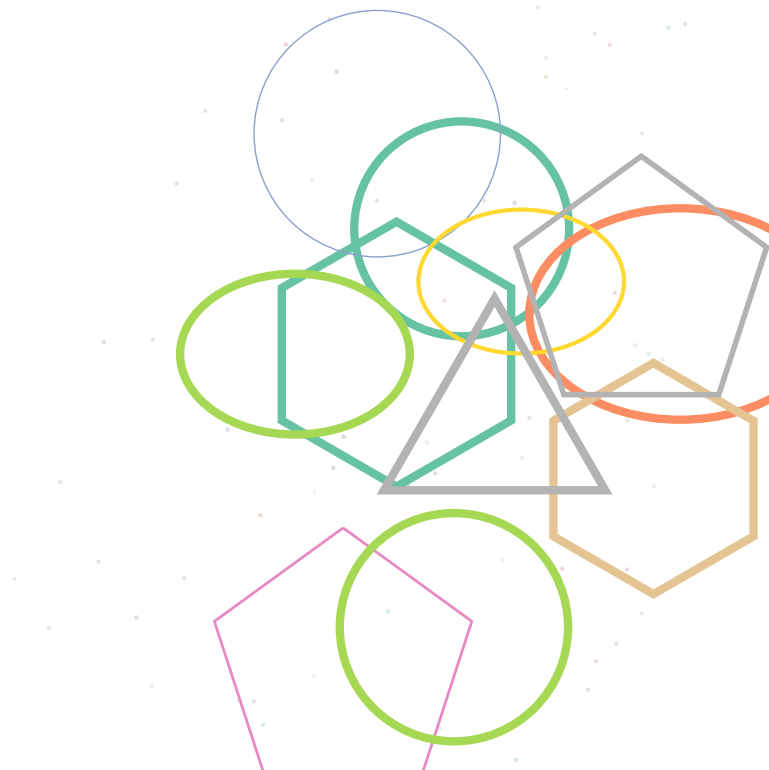[{"shape": "hexagon", "thickness": 3, "radius": 0.86, "center": [0.515, 0.54]}, {"shape": "circle", "thickness": 3, "radius": 0.7, "center": [0.6, 0.703]}, {"shape": "oval", "thickness": 3, "radius": 0.98, "center": [0.884, 0.592]}, {"shape": "circle", "thickness": 0.5, "radius": 0.8, "center": [0.49, 0.826]}, {"shape": "pentagon", "thickness": 1, "radius": 0.88, "center": [0.446, 0.139]}, {"shape": "oval", "thickness": 3, "radius": 0.75, "center": [0.383, 0.54]}, {"shape": "circle", "thickness": 3, "radius": 0.74, "center": [0.59, 0.185]}, {"shape": "oval", "thickness": 1.5, "radius": 0.67, "center": [0.677, 0.634]}, {"shape": "hexagon", "thickness": 3, "radius": 0.75, "center": [0.849, 0.378]}, {"shape": "pentagon", "thickness": 2, "radius": 0.86, "center": [0.833, 0.626]}, {"shape": "triangle", "thickness": 3, "radius": 0.83, "center": [0.642, 0.446]}]